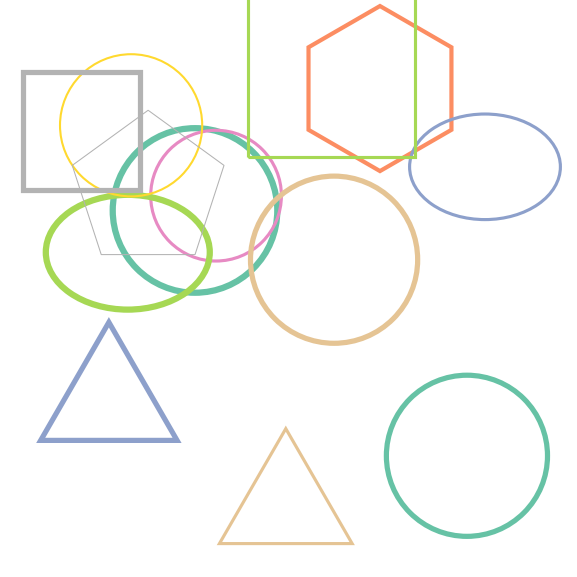[{"shape": "circle", "thickness": 2.5, "radius": 0.7, "center": [0.809, 0.21]}, {"shape": "circle", "thickness": 3, "radius": 0.71, "center": [0.338, 0.635]}, {"shape": "hexagon", "thickness": 2, "radius": 0.71, "center": [0.658, 0.846]}, {"shape": "oval", "thickness": 1.5, "radius": 0.65, "center": [0.84, 0.71]}, {"shape": "triangle", "thickness": 2.5, "radius": 0.68, "center": [0.189, 0.305]}, {"shape": "circle", "thickness": 1.5, "radius": 0.57, "center": [0.374, 0.66]}, {"shape": "oval", "thickness": 3, "radius": 0.71, "center": [0.221, 0.562]}, {"shape": "square", "thickness": 1.5, "radius": 0.72, "center": [0.574, 0.872]}, {"shape": "circle", "thickness": 1, "radius": 0.62, "center": [0.227, 0.782]}, {"shape": "circle", "thickness": 2.5, "radius": 0.72, "center": [0.578, 0.549]}, {"shape": "triangle", "thickness": 1.5, "radius": 0.66, "center": [0.495, 0.124]}, {"shape": "pentagon", "thickness": 0.5, "radius": 0.69, "center": [0.256, 0.67]}, {"shape": "square", "thickness": 2.5, "radius": 0.51, "center": [0.141, 0.773]}]